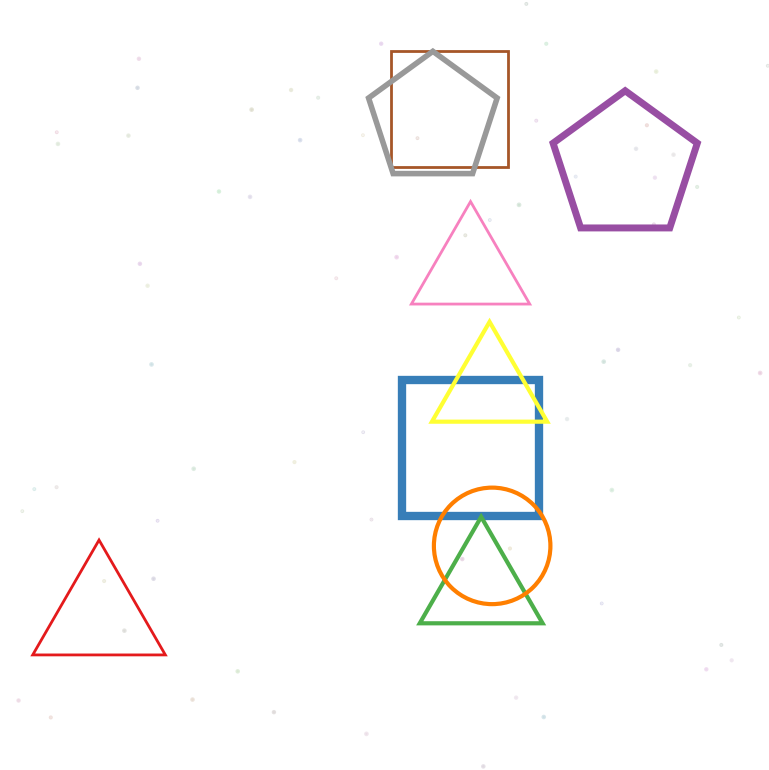[{"shape": "triangle", "thickness": 1, "radius": 0.5, "center": [0.129, 0.199]}, {"shape": "square", "thickness": 3, "radius": 0.44, "center": [0.611, 0.418]}, {"shape": "triangle", "thickness": 1.5, "radius": 0.46, "center": [0.625, 0.237]}, {"shape": "pentagon", "thickness": 2.5, "radius": 0.49, "center": [0.812, 0.784]}, {"shape": "circle", "thickness": 1.5, "radius": 0.38, "center": [0.639, 0.291]}, {"shape": "triangle", "thickness": 1.5, "radius": 0.43, "center": [0.636, 0.496]}, {"shape": "square", "thickness": 1, "radius": 0.38, "center": [0.584, 0.858]}, {"shape": "triangle", "thickness": 1, "radius": 0.44, "center": [0.611, 0.649]}, {"shape": "pentagon", "thickness": 2, "radius": 0.44, "center": [0.562, 0.846]}]